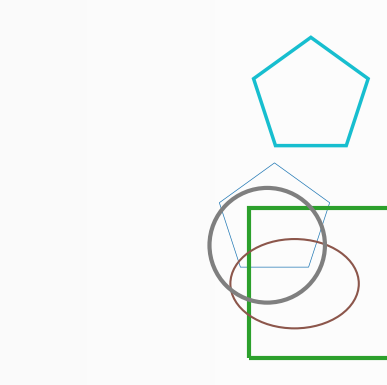[{"shape": "pentagon", "thickness": 0.5, "radius": 0.75, "center": [0.708, 0.427]}, {"shape": "square", "thickness": 3, "radius": 0.98, "center": [0.838, 0.265]}, {"shape": "oval", "thickness": 1.5, "radius": 0.83, "center": [0.76, 0.263]}, {"shape": "circle", "thickness": 3, "radius": 0.74, "center": [0.69, 0.363]}, {"shape": "pentagon", "thickness": 2.5, "radius": 0.78, "center": [0.802, 0.748]}]